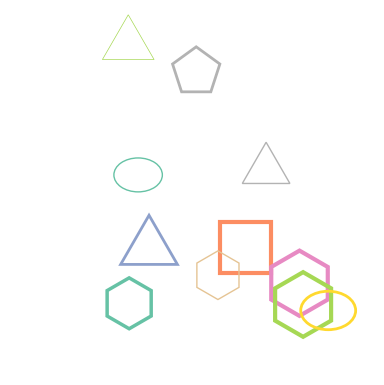[{"shape": "oval", "thickness": 1, "radius": 0.31, "center": [0.359, 0.546]}, {"shape": "hexagon", "thickness": 2.5, "radius": 0.33, "center": [0.335, 0.212]}, {"shape": "square", "thickness": 3, "radius": 0.33, "center": [0.638, 0.356]}, {"shape": "triangle", "thickness": 2, "radius": 0.43, "center": [0.387, 0.356]}, {"shape": "hexagon", "thickness": 3, "radius": 0.42, "center": [0.778, 0.264]}, {"shape": "hexagon", "thickness": 3, "radius": 0.42, "center": [0.787, 0.209]}, {"shape": "triangle", "thickness": 0.5, "radius": 0.39, "center": [0.333, 0.884]}, {"shape": "oval", "thickness": 2, "radius": 0.36, "center": [0.852, 0.194]}, {"shape": "hexagon", "thickness": 1, "radius": 0.32, "center": [0.566, 0.285]}, {"shape": "triangle", "thickness": 1, "radius": 0.36, "center": [0.691, 0.559]}, {"shape": "pentagon", "thickness": 2, "radius": 0.32, "center": [0.51, 0.814]}]